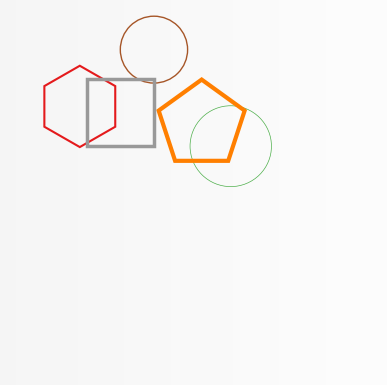[{"shape": "hexagon", "thickness": 1.5, "radius": 0.53, "center": [0.206, 0.724]}, {"shape": "circle", "thickness": 0.5, "radius": 0.53, "center": [0.595, 0.62]}, {"shape": "pentagon", "thickness": 3, "radius": 0.58, "center": [0.52, 0.677]}, {"shape": "circle", "thickness": 1, "radius": 0.43, "center": [0.397, 0.871]}, {"shape": "square", "thickness": 2.5, "radius": 0.43, "center": [0.31, 0.707]}]